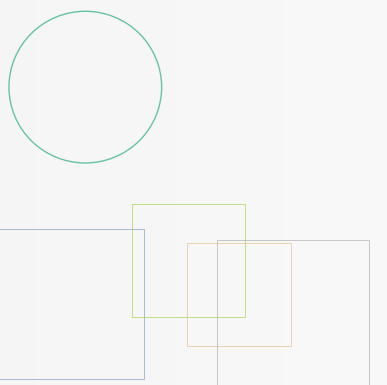[{"shape": "circle", "thickness": 1, "radius": 0.99, "center": [0.22, 0.774]}, {"shape": "square", "thickness": 0.5, "radius": 0.97, "center": [0.178, 0.21]}, {"shape": "square", "thickness": 0.5, "radius": 0.73, "center": [0.487, 0.323]}, {"shape": "square", "thickness": 0.5, "radius": 0.67, "center": [0.617, 0.236]}, {"shape": "square", "thickness": 0.5, "radius": 0.98, "center": [0.755, 0.182]}]